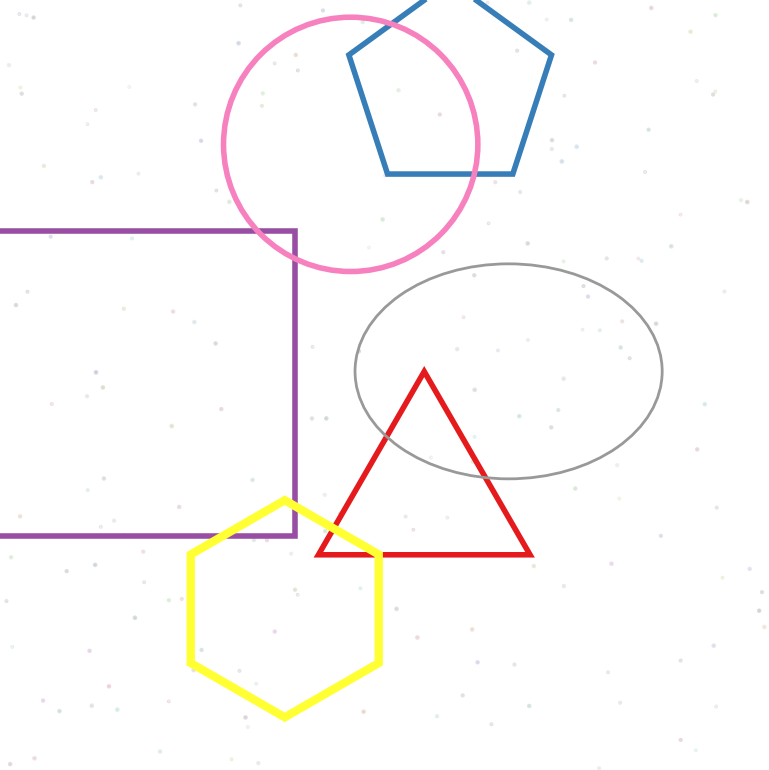[{"shape": "triangle", "thickness": 2, "radius": 0.79, "center": [0.551, 0.359]}, {"shape": "pentagon", "thickness": 2, "radius": 0.69, "center": [0.585, 0.886]}, {"shape": "square", "thickness": 2, "radius": 0.99, "center": [0.186, 0.502]}, {"shape": "hexagon", "thickness": 3, "radius": 0.7, "center": [0.37, 0.209]}, {"shape": "circle", "thickness": 2, "radius": 0.83, "center": [0.455, 0.813]}, {"shape": "oval", "thickness": 1, "radius": 1.0, "center": [0.661, 0.518]}]